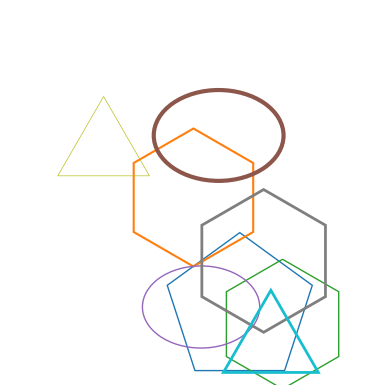[{"shape": "pentagon", "thickness": 1, "radius": 0.99, "center": [0.623, 0.198]}, {"shape": "hexagon", "thickness": 1.5, "radius": 0.9, "center": [0.502, 0.487]}, {"shape": "hexagon", "thickness": 1, "radius": 0.84, "center": [0.734, 0.158]}, {"shape": "oval", "thickness": 1, "radius": 0.76, "center": [0.522, 0.203]}, {"shape": "oval", "thickness": 3, "radius": 0.84, "center": [0.568, 0.648]}, {"shape": "hexagon", "thickness": 2, "radius": 0.93, "center": [0.685, 0.322]}, {"shape": "triangle", "thickness": 0.5, "radius": 0.69, "center": [0.269, 0.612]}, {"shape": "triangle", "thickness": 2, "radius": 0.71, "center": [0.704, 0.104]}]